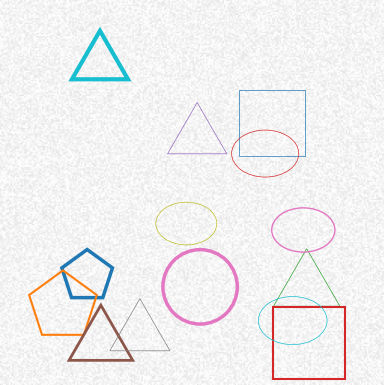[{"shape": "square", "thickness": 0.5, "radius": 0.43, "center": [0.707, 0.68]}, {"shape": "pentagon", "thickness": 2.5, "radius": 0.35, "center": [0.226, 0.283]}, {"shape": "pentagon", "thickness": 1.5, "radius": 0.46, "center": [0.164, 0.205]}, {"shape": "triangle", "thickness": 0.5, "radius": 0.5, "center": [0.797, 0.254]}, {"shape": "square", "thickness": 1.5, "radius": 0.47, "center": [0.803, 0.109]}, {"shape": "oval", "thickness": 0.5, "radius": 0.44, "center": [0.689, 0.601]}, {"shape": "triangle", "thickness": 0.5, "radius": 0.44, "center": [0.512, 0.645]}, {"shape": "triangle", "thickness": 2, "radius": 0.48, "center": [0.262, 0.112]}, {"shape": "circle", "thickness": 2.5, "radius": 0.48, "center": [0.52, 0.255]}, {"shape": "oval", "thickness": 1, "radius": 0.41, "center": [0.788, 0.403]}, {"shape": "triangle", "thickness": 0.5, "radius": 0.45, "center": [0.363, 0.134]}, {"shape": "oval", "thickness": 0.5, "radius": 0.4, "center": [0.484, 0.419]}, {"shape": "oval", "thickness": 0.5, "radius": 0.45, "center": [0.76, 0.167]}, {"shape": "triangle", "thickness": 3, "radius": 0.42, "center": [0.26, 0.836]}]